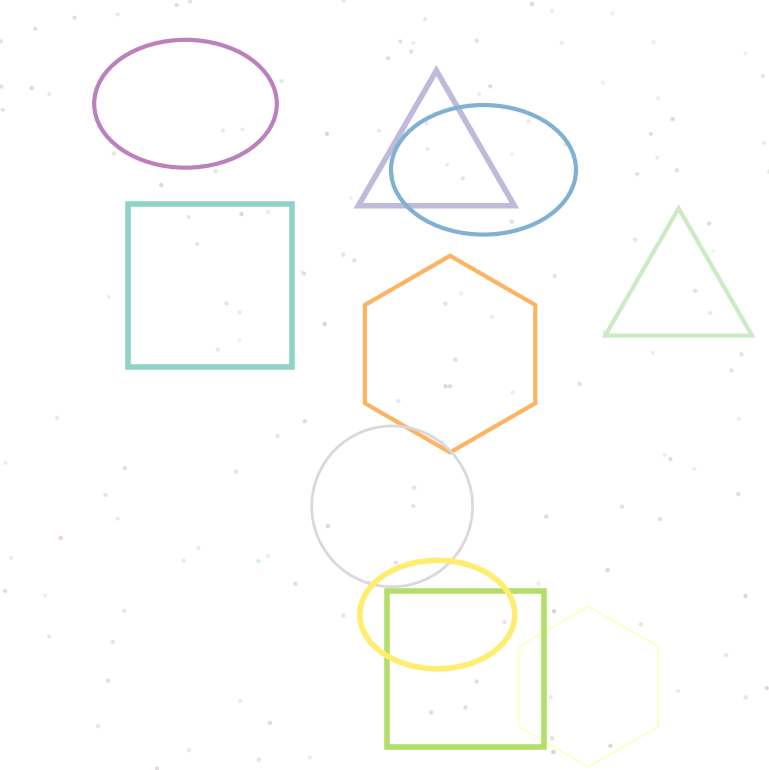[{"shape": "square", "thickness": 2, "radius": 0.53, "center": [0.273, 0.629]}, {"shape": "hexagon", "thickness": 0.5, "radius": 0.52, "center": [0.764, 0.108]}, {"shape": "triangle", "thickness": 2, "radius": 0.59, "center": [0.567, 0.791]}, {"shape": "oval", "thickness": 1.5, "radius": 0.6, "center": [0.628, 0.779]}, {"shape": "hexagon", "thickness": 1.5, "radius": 0.64, "center": [0.585, 0.54]}, {"shape": "square", "thickness": 2, "radius": 0.51, "center": [0.605, 0.131]}, {"shape": "circle", "thickness": 1, "radius": 0.52, "center": [0.509, 0.342]}, {"shape": "oval", "thickness": 1.5, "radius": 0.59, "center": [0.241, 0.865]}, {"shape": "triangle", "thickness": 1.5, "radius": 0.55, "center": [0.881, 0.619]}, {"shape": "oval", "thickness": 2, "radius": 0.5, "center": [0.568, 0.202]}]